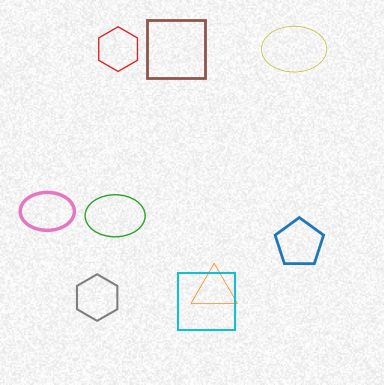[{"shape": "pentagon", "thickness": 2, "radius": 0.33, "center": [0.778, 0.369]}, {"shape": "triangle", "thickness": 0.5, "radius": 0.35, "center": [0.556, 0.246]}, {"shape": "oval", "thickness": 1, "radius": 0.39, "center": [0.299, 0.44]}, {"shape": "hexagon", "thickness": 1, "radius": 0.29, "center": [0.307, 0.872]}, {"shape": "square", "thickness": 2, "radius": 0.38, "center": [0.458, 0.874]}, {"shape": "oval", "thickness": 2.5, "radius": 0.35, "center": [0.123, 0.451]}, {"shape": "hexagon", "thickness": 1.5, "radius": 0.3, "center": [0.252, 0.227]}, {"shape": "oval", "thickness": 0.5, "radius": 0.42, "center": [0.764, 0.872]}, {"shape": "square", "thickness": 1.5, "radius": 0.37, "center": [0.537, 0.217]}]